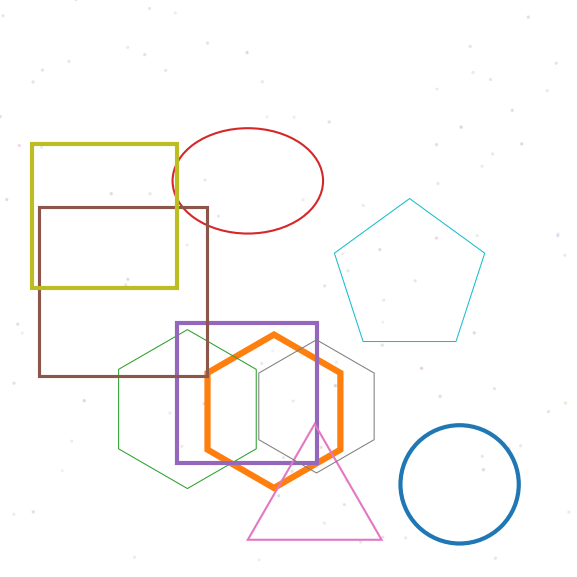[{"shape": "circle", "thickness": 2, "radius": 0.51, "center": [0.796, 0.16]}, {"shape": "hexagon", "thickness": 3, "radius": 0.66, "center": [0.474, 0.287]}, {"shape": "hexagon", "thickness": 0.5, "radius": 0.69, "center": [0.325, 0.291]}, {"shape": "oval", "thickness": 1, "radius": 0.65, "center": [0.429, 0.686]}, {"shape": "square", "thickness": 2, "radius": 0.61, "center": [0.428, 0.318]}, {"shape": "square", "thickness": 1.5, "radius": 0.73, "center": [0.213, 0.495]}, {"shape": "triangle", "thickness": 1, "radius": 0.67, "center": [0.545, 0.131]}, {"shape": "hexagon", "thickness": 0.5, "radius": 0.58, "center": [0.548, 0.295]}, {"shape": "square", "thickness": 2, "radius": 0.63, "center": [0.181, 0.625]}, {"shape": "pentagon", "thickness": 0.5, "radius": 0.68, "center": [0.709, 0.518]}]